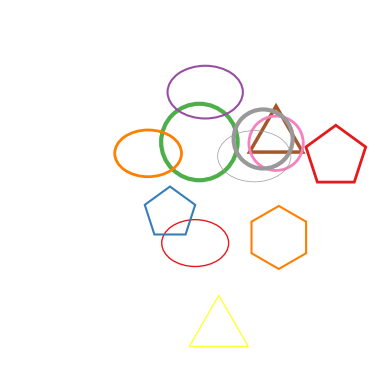[{"shape": "pentagon", "thickness": 2, "radius": 0.41, "center": [0.872, 0.593]}, {"shape": "oval", "thickness": 1, "radius": 0.43, "center": [0.507, 0.369]}, {"shape": "pentagon", "thickness": 1.5, "radius": 0.34, "center": [0.442, 0.447]}, {"shape": "circle", "thickness": 3, "radius": 0.5, "center": [0.518, 0.631]}, {"shape": "oval", "thickness": 1.5, "radius": 0.49, "center": [0.533, 0.761]}, {"shape": "oval", "thickness": 2, "radius": 0.43, "center": [0.385, 0.602]}, {"shape": "hexagon", "thickness": 1.5, "radius": 0.41, "center": [0.724, 0.383]}, {"shape": "triangle", "thickness": 1, "radius": 0.44, "center": [0.568, 0.144]}, {"shape": "triangle", "thickness": 2.5, "radius": 0.4, "center": [0.717, 0.645]}, {"shape": "circle", "thickness": 2, "radius": 0.35, "center": [0.717, 0.628]}, {"shape": "oval", "thickness": 0.5, "radius": 0.48, "center": [0.66, 0.594]}, {"shape": "circle", "thickness": 3, "radius": 0.38, "center": [0.683, 0.639]}]